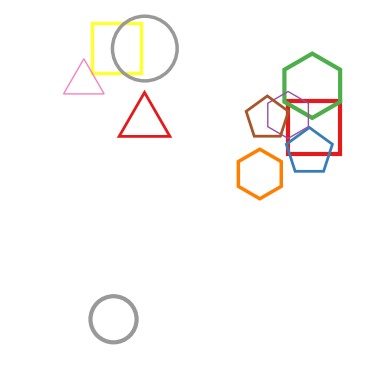[{"shape": "triangle", "thickness": 2, "radius": 0.38, "center": [0.375, 0.684]}, {"shape": "square", "thickness": 3, "radius": 0.34, "center": [0.816, 0.669]}, {"shape": "pentagon", "thickness": 2, "radius": 0.31, "center": [0.804, 0.606]}, {"shape": "hexagon", "thickness": 3, "radius": 0.42, "center": [0.811, 0.777]}, {"shape": "hexagon", "thickness": 1, "radius": 0.3, "center": [0.748, 0.701]}, {"shape": "hexagon", "thickness": 2.5, "radius": 0.32, "center": [0.675, 0.548]}, {"shape": "square", "thickness": 2.5, "radius": 0.32, "center": [0.303, 0.875]}, {"shape": "pentagon", "thickness": 2, "radius": 0.29, "center": [0.694, 0.693]}, {"shape": "triangle", "thickness": 1, "radius": 0.3, "center": [0.218, 0.787]}, {"shape": "circle", "thickness": 2.5, "radius": 0.42, "center": [0.376, 0.874]}, {"shape": "circle", "thickness": 3, "radius": 0.3, "center": [0.295, 0.171]}]